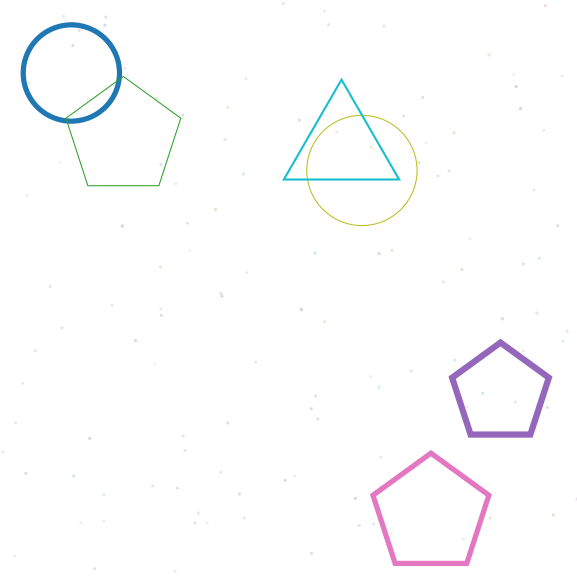[{"shape": "circle", "thickness": 2.5, "radius": 0.42, "center": [0.124, 0.873]}, {"shape": "pentagon", "thickness": 0.5, "radius": 0.52, "center": [0.214, 0.762]}, {"shape": "pentagon", "thickness": 3, "radius": 0.44, "center": [0.867, 0.318]}, {"shape": "pentagon", "thickness": 2.5, "radius": 0.53, "center": [0.746, 0.109]}, {"shape": "circle", "thickness": 0.5, "radius": 0.48, "center": [0.627, 0.704]}, {"shape": "triangle", "thickness": 1, "radius": 0.58, "center": [0.591, 0.746]}]